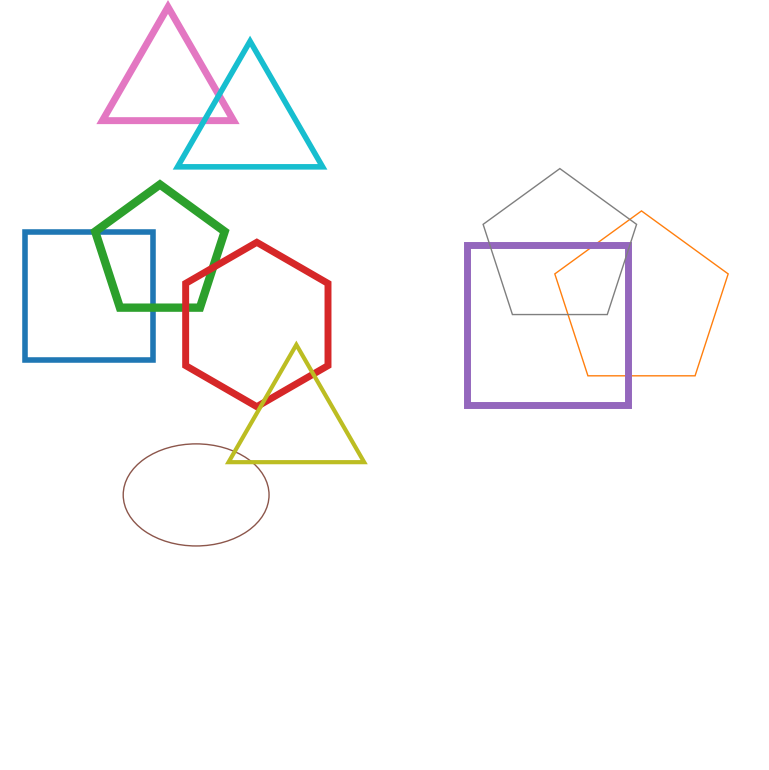[{"shape": "square", "thickness": 2, "radius": 0.42, "center": [0.115, 0.615]}, {"shape": "pentagon", "thickness": 0.5, "radius": 0.59, "center": [0.833, 0.608]}, {"shape": "pentagon", "thickness": 3, "radius": 0.44, "center": [0.208, 0.672]}, {"shape": "hexagon", "thickness": 2.5, "radius": 0.53, "center": [0.334, 0.579]}, {"shape": "square", "thickness": 2.5, "radius": 0.52, "center": [0.711, 0.578]}, {"shape": "oval", "thickness": 0.5, "radius": 0.47, "center": [0.255, 0.357]}, {"shape": "triangle", "thickness": 2.5, "radius": 0.49, "center": [0.218, 0.893]}, {"shape": "pentagon", "thickness": 0.5, "radius": 0.52, "center": [0.727, 0.676]}, {"shape": "triangle", "thickness": 1.5, "radius": 0.51, "center": [0.385, 0.451]}, {"shape": "triangle", "thickness": 2, "radius": 0.54, "center": [0.325, 0.838]}]